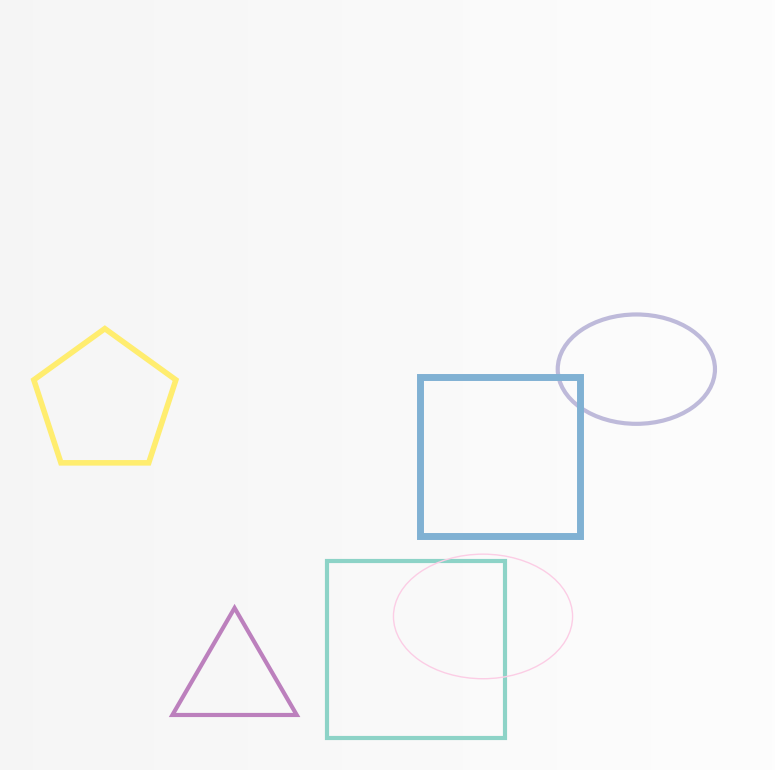[{"shape": "square", "thickness": 1.5, "radius": 0.57, "center": [0.537, 0.156]}, {"shape": "oval", "thickness": 1.5, "radius": 0.51, "center": [0.821, 0.521]}, {"shape": "square", "thickness": 2.5, "radius": 0.51, "center": [0.645, 0.407]}, {"shape": "oval", "thickness": 0.5, "radius": 0.58, "center": [0.623, 0.199]}, {"shape": "triangle", "thickness": 1.5, "radius": 0.46, "center": [0.303, 0.118]}, {"shape": "pentagon", "thickness": 2, "radius": 0.48, "center": [0.135, 0.477]}]